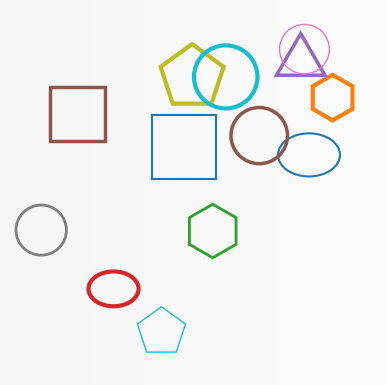[{"shape": "oval", "thickness": 1.5, "radius": 0.4, "center": [0.797, 0.598]}, {"shape": "square", "thickness": 1.5, "radius": 0.41, "center": [0.475, 0.617]}, {"shape": "hexagon", "thickness": 3, "radius": 0.3, "center": [0.858, 0.746]}, {"shape": "hexagon", "thickness": 2, "radius": 0.35, "center": [0.549, 0.4]}, {"shape": "oval", "thickness": 3, "radius": 0.32, "center": [0.293, 0.25]}, {"shape": "triangle", "thickness": 2.5, "radius": 0.36, "center": [0.776, 0.841]}, {"shape": "square", "thickness": 2.5, "radius": 0.35, "center": [0.2, 0.703]}, {"shape": "circle", "thickness": 2.5, "radius": 0.36, "center": [0.669, 0.648]}, {"shape": "circle", "thickness": 1, "radius": 0.32, "center": [0.786, 0.872]}, {"shape": "circle", "thickness": 2, "radius": 0.33, "center": [0.106, 0.402]}, {"shape": "pentagon", "thickness": 3, "radius": 0.43, "center": [0.496, 0.8]}, {"shape": "circle", "thickness": 3, "radius": 0.41, "center": [0.582, 0.8]}, {"shape": "pentagon", "thickness": 1, "radius": 0.33, "center": [0.417, 0.138]}]